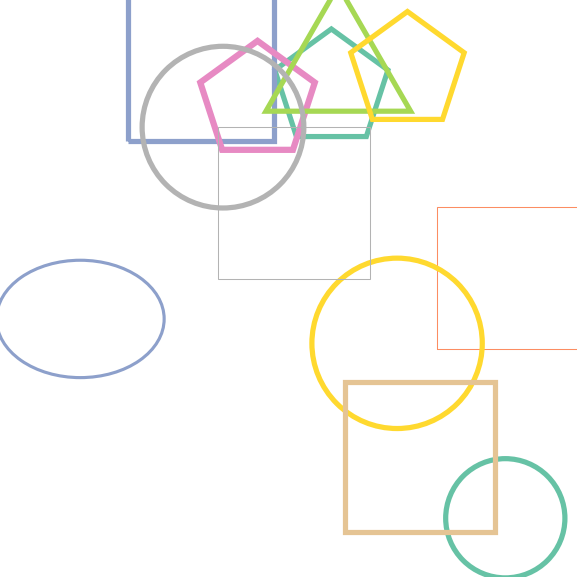[{"shape": "circle", "thickness": 2.5, "radius": 0.52, "center": [0.875, 0.102]}, {"shape": "pentagon", "thickness": 2.5, "radius": 0.51, "center": [0.574, 0.846]}, {"shape": "square", "thickness": 0.5, "radius": 0.62, "center": [0.879, 0.517]}, {"shape": "square", "thickness": 2.5, "radius": 0.63, "center": [0.348, 0.88]}, {"shape": "oval", "thickness": 1.5, "radius": 0.73, "center": [0.139, 0.447]}, {"shape": "pentagon", "thickness": 3, "radius": 0.52, "center": [0.446, 0.824]}, {"shape": "triangle", "thickness": 2.5, "radius": 0.72, "center": [0.586, 0.879]}, {"shape": "circle", "thickness": 2.5, "radius": 0.74, "center": [0.688, 0.405]}, {"shape": "pentagon", "thickness": 2.5, "radius": 0.52, "center": [0.706, 0.876]}, {"shape": "square", "thickness": 2.5, "radius": 0.65, "center": [0.728, 0.207]}, {"shape": "circle", "thickness": 2.5, "radius": 0.7, "center": [0.386, 0.779]}, {"shape": "square", "thickness": 0.5, "radius": 0.66, "center": [0.51, 0.647]}]